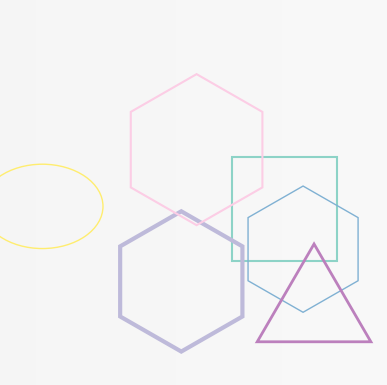[{"shape": "square", "thickness": 1.5, "radius": 0.68, "center": [0.733, 0.458]}, {"shape": "hexagon", "thickness": 3, "radius": 0.91, "center": [0.468, 0.269]}, {"shape": "hexagon", "thickness": 1, "radius": 0.82, "center": [0.782, 0.353]}, {"shape": "hexagon", "thickness": 1.5, "radius": 0.98, "center": [0.507, 0.611]}, {"shape": "triangle", "thickness": 2, "radius": 0.85, "center": [0.81, 0.197]}, {"shape": "oval", "thickness": 1, "radius": 0.78, "center": [0.109, 0.464]}]